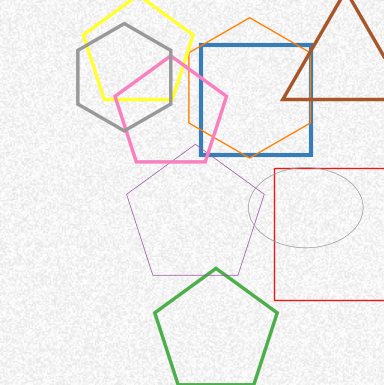[{"shape": "square", "thickness": 1, "radius": 0.86, "center": [0.883, 0.393]}, {"shape": "square", "thickness": 3, "radius": 0.71, "center": [0.664, 0.739]}, {"shape": "pentagon", "thickness": 2.5, "radius": 0.84, "center": [0.561, 0.136]}, {"shape": "pentagon", "thickness": 0.5, "radius": 0.94, "center": [0.508, 0.437]}, {"shape": "hexagon", "thickness": 1, "radius": 0.91, "center": [0.648, 0.772]}, {"shape": "pentagon", "thickness": 2.5, "radius": 0.75, "center": [0.359, 0.863]}, {"shape": "triangle", "thickness": 2.5, "radius": 0.94, "center": [0.898, 0.836]}, {"shape": "pentagon", "thickness": 2.5, "radius": 0.76, "center": [0.444, 0.703]}, {"shape": "hexagon", "thickness": 2.5, "radius": 0.7, "center": [0.323, 0.799]}, {"shape": "oval", "thickness": 0.5, "radius": 0.74, "center": [0.794, 0.461]}]